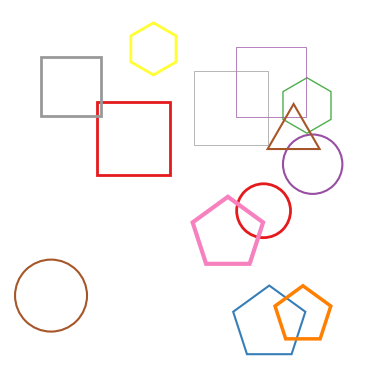[{"shape": "square", "thickness": 2, "radius": 0.47, "center": [0.347, 0.64]}, {"shape": "circle", "thickness": 2, "radius": 0.35, "center": [0.685, 0.453]}, {"shape": "pentagon", "thickness": 1.5, "radius": 0.49, "center": [0.699, 0.16]}, {"shape": "hexagon", "thickness": 1, "radius": 0.36, "center": [0.797, 0.726]}, {"shape": "circle", "thickness": 1.5, "radius": 0.39, "center": [0.812, 0.573]}, {"shape": "square", "thickness": 0.5, "radius": 0.46, "center": [0.704, 0.787]}, {"shape": "pentagon", "thickness": 2.5, "radius": 0.38, "center": [0.787, 0.182]}, {"shape": "hexagon", "thickness": 2, "radius": 0.34, "center": [0.399, 0.873]}, {"shape": "circle", "thickness": 1.5, "radius": 0.47, "center": [0.133, 0.232]}, {"shape": "triangle", "thickness": 1.5, "radius": 0.39, "center": [0.763, 0.652]}, {"shape": "pentagon", "thickness": 3, "radius": 0.48, "center": [0.592, 0.393]}, {"shape": "square", "thickness": 0.5, "radius": 0.48, "center": [0.599, 0.721]}, {"shape": "square", "thickness": 2, "radius": 0.39, "center": [0.185, 0.775]}]